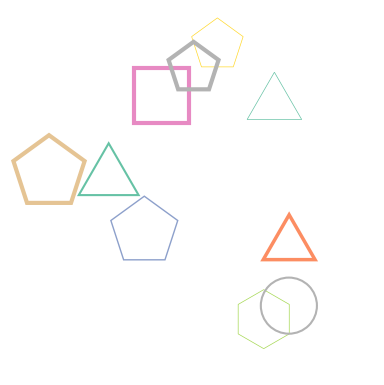[{"shape": "triangle", "thickness": 1.5, "radius": 0.45, "center": [0.282, 0.538]}, {"shape": "triangle", "thickness": 0.5, "radius": 0.41, "center": [0.713, 0.73]}, {"shape": "triangle", "thickness": 2.5, "radius": 0.39, "center": [0.751, 0.364]}, {"shape": "pentagon", "thickness": 1, "radius": 0.46, "center": [0.375, 0.399]}, {"shape": "square", "thickness": 3, "radius": 0.35, "center": [0.419, 0.752]}, {"shape": "hexagon", "thickness": 0.5, "radius": 0.38, "center": [0.685, 0.171]}, {"shape": "pentagon", "thickness": 0.5, "radius": 0.35, "center": [0.565, 0.883]}, {"shape": "pentagon", "thickness": 3, "radius": 0.49, "center": [0.127, 0.552]}, {"shape": "pentagon", "thickness": 3, "radius": 0.34, "center": [0.503, 0.823]}, {"shape": "circle", "thickness": 1.5, "radius": 0.36, "center": [0.75, 0.206]}]